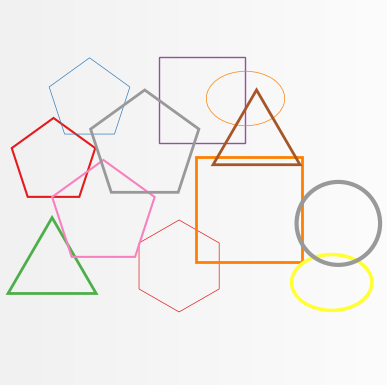[{"shape": "pentagon", "thickness": 1.5, "radius": 0.57, "center": [0.138, 0.58]}, {"shape": "hexagon", "thickness": 0.5, "radius": 0.6, "center": [0.462, 0.309]}, {"shape": "pentagon", "thickness": 0.5, "radius": 0.55, "center": [0.231, 0.74]}, {"shape": "triangle", "thickness": 2, "radius": 0.66, "center": [0.134, 0.303]}, {"shape": "square", "thickness": 1, "radius": 0.55, "center": [0.521, 0.741]}, {"shape": "square", "thickness": 2, "radius": 0.68, "center": [0.642, 0.455]}, {"shape": "oval", "thickness": 0.5, "radius": 0.51, "center": [0.634, 0.744]}, {"shape": "oval", "thickness": 2.5, "radius": 0.52, "center": [0.856, 0.266]}, {"shape": "triangle", "thickness": 2, "radius": 0.65, "center": [0.662, 0.637]}, {"shape": "pentagon", "thickness": 1.5, "radius": 0.7, "center": [0.267, 0.445]}, {"shape": "pentagon", "thickness": 2, "radius": 0.73, "center": [0.374, 0.619]}, {"shape": "circle", "thickness": 3, "radius": 0.54, "center": [0.873, 0.42]}]